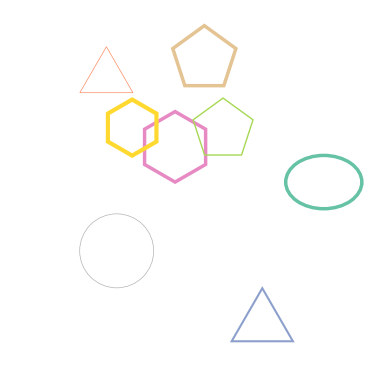[{"shape": "oval", "thickness": 2.5, "radius": 0.49, "center": [0.841, 0.527]}, {"shape": "triangle", "thickness": 0.5, "radius": 0.4, "center": [0.276, 0.799]}, {"shape": "triangle", "thickness": 1.5, "radius": 0.46, "center": [0.681, 0.16]}, {"shape": "hexagon", "thickness": 2.5, "radius": 0.46, "center": [0.455, 0.619]}, {"shape": "pentagon", "thickness": 1, "radius": 0.41, "center": [0.579, 0.664]}, {"shape": "hexagon", "thickness": 3, "radius": 0.36, "center": [0.343, 0.669]}, {"shape": "pentagon", "thickness": 2.5, "radius": 0.43, "center": [0.531, 0.847]}, {"shape": "circle", "thickness": 0.5, "radius": 0.48, "center": [0.303, 0.348]}]